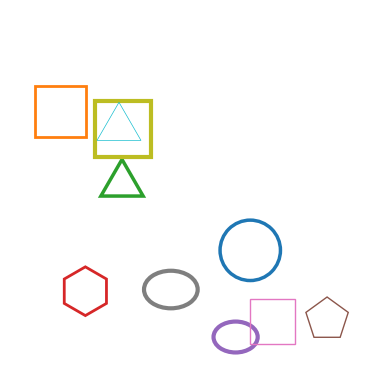[{"shape": "circle", "thickness": 2.5, "radius": 0.39, "center": [0.65, 0.35]}, {"shape": "square", "thickness": 2, "radius": 0.33, "center": [0.156, 0.711]}, {"shape": "triangle", "thickness": 2.5, "radius": 0.32, "center": [0.317, 0.522]}, {"shape": "hexagon", "thickness": 2, "radius": 0.32, "center": [0.222, 0.244]}, {"shape": "oval", "thickness": 3, "radius": 0.29, "center": [0.612, 0.125]}, {"shape": "pentagon", "thickness": 1, "radius": 0.29, "center": [0.85, 0.171]}, {"shape": "square", "thickness": 1, "radius": 0.29, "center": [0.709, 0.165]}, {"shape": "oval", "thickness": 3, "radius": 0.35, "center": [0.444, 0.248]}, {"shape": "square", "thickness": 3, "radius": 0.37, "center": [0.32, 0.666]}, {"shape": "triangle", "thickness": 0.5, "radius": 0.33, "center": [0.309, 0.668]}]